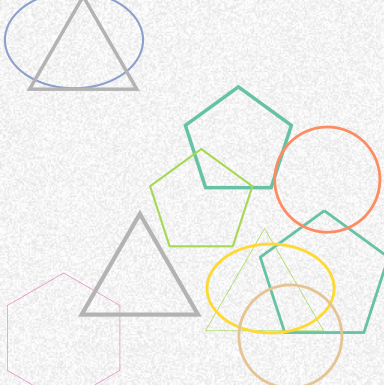[{"shape": "pentagon", "thickness": 2.5, "radius": 0.72, "center": [0.619, 0.63]}, {"shape": "pentagon", "thickness": 2, "radius": 0.87, "center": [0.842, 0.278]}, {"shape": "circle", "thickness": 2, "radius": 0.68, "center": [0.85, 0.534]}, {"shape": "oval", "thickness": 1.5, "radius": 0.9, "center": [0.192, 0.896]}, {"shape": "hexagon", "thickness": 0.5, "radius": 0.84, "center": [0.165, 0.122]}, {"shape": "pentagon", "thickness": 1.5, "radius": 0.7, "center": [0.523, 0.473]}, {"shape": "triangle", "thickness": 0.5, "radius": 0.89, "center": [0.687, 0.229]}, {"shape": "oval", "thickness": 2, "radius": 0.83, "center": [0.703, 0.251]}, {"shape": "circle", "thickness": 2, "radius": 0.67, "center": [0.754, 0.126]}, {"shape": "triangle", "thickness": 2.5, "radius": 0.8, "center": [0.216, 0.849]}, {"shape": "triangle", "thickness": 3, "radius": 0.87, "center": [0.363, 0.27]}]